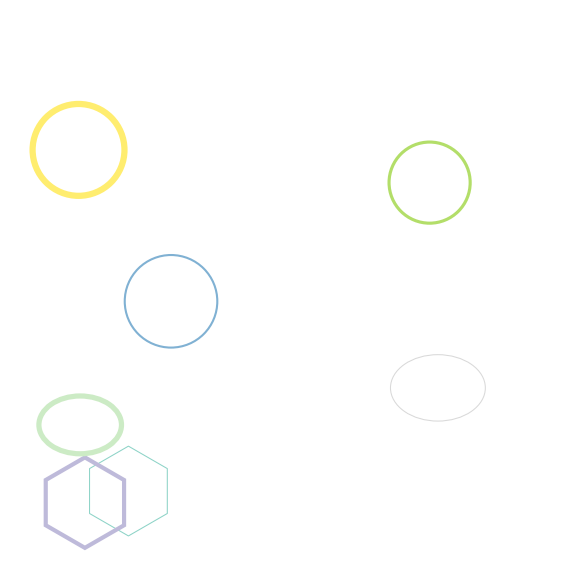[{"shape": "hexagon", "thickness": 0.5, "radius": 0.39, "center": [0.222, 0.149]}, {"shape": "hexagon", "thickness": 2, "radius": 0.39, "center": [0.147, 0.129]}, {"shape": "circle", "thickness": 1, "radius": 0.4, "center": [0.296, 0.477]}, {"shape": "circle", "thickness": 1.5, "radius": 0.35, "center": [0.744, 0.683]}, {"shape": "oval", "thickness": 0.5, "radius": 0.41, "center": [0.758, 0.327]}, {"shape": "oval", "thickness": 2.5, "radius": 0.36, "center": [0.139, 0.263]}, {"shape": "circle", "thickness": 3, "radius": 0.4, "center": [0.136, 0.74]}]